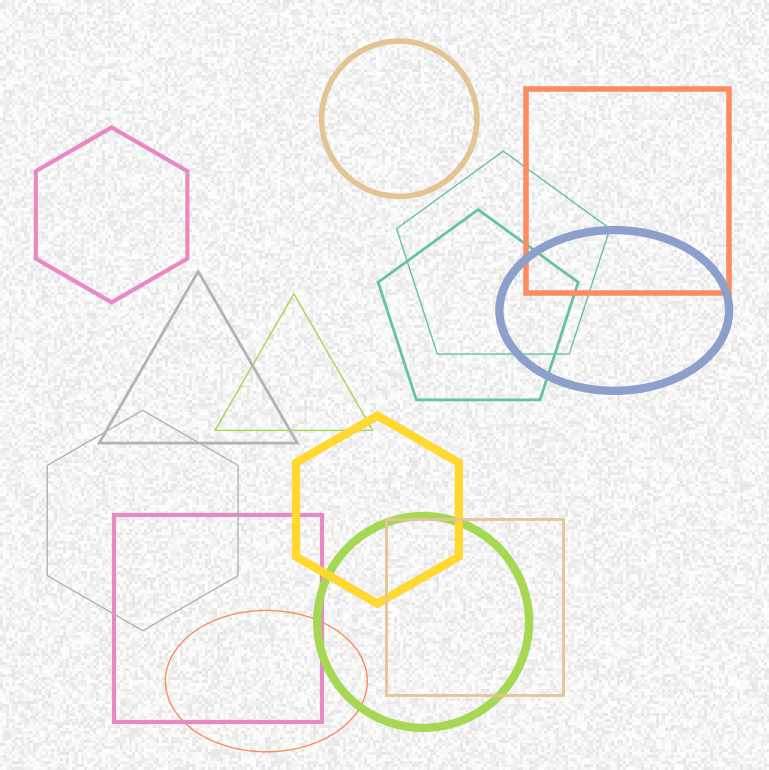[{"shape": "pentagon", "thickness": 1, "radius": 0.68, "center": [0.621, 0.591]}, {"shape": "pentagon", "thickness": 0.5, "radius": 0.73, "center": [0.654, 0.658]}, {"shape": "square", "thickness": 2, "radius": 0.66, "center": [0.815, 0.752]}, {"shape": "oval", "thickness": 0.5, "radius": 0.66, "center": [0.346, 0.115]}, {"shape": "oval", "thickness": 3, "radius": 0.75, "center": [0.798, 0.597]}, {"shape": "hexagon", "thickness": 1.5, "radius": 0.57, "center": [0.145, 0.721]}, {"shape": "square", "thickness": 1.5, "radius": 0.67, "center": [0.283, 0.197]}, {"shape": "triangle", "thickness": 0.5, "radius": 0.59, "center": [0.382, 0.5]}, {"shape": "circle", "thickness": 3, "radius": 0.69, "center": [0.55, 0.192]}, {"shape": "hexagon", "thickness": 3, "radius": 0.61, "center": [0.49, 0.338]}, {"shape": "square", "thickness": 1, "radius": 0.57, "center": [0.616, 0.212]}, {"shape": "circle", "thickness": 2, "radius": 0.5, "center": [0.519, 0.846]}, {"shape": "hexagon", "thickness": 0.5, "radius": 0.72, "center": [0.185, 0.324]}, {"shape": "triangle", "thickness": 1, "radius": 0.74, "center": [0.257, 0.499]}]